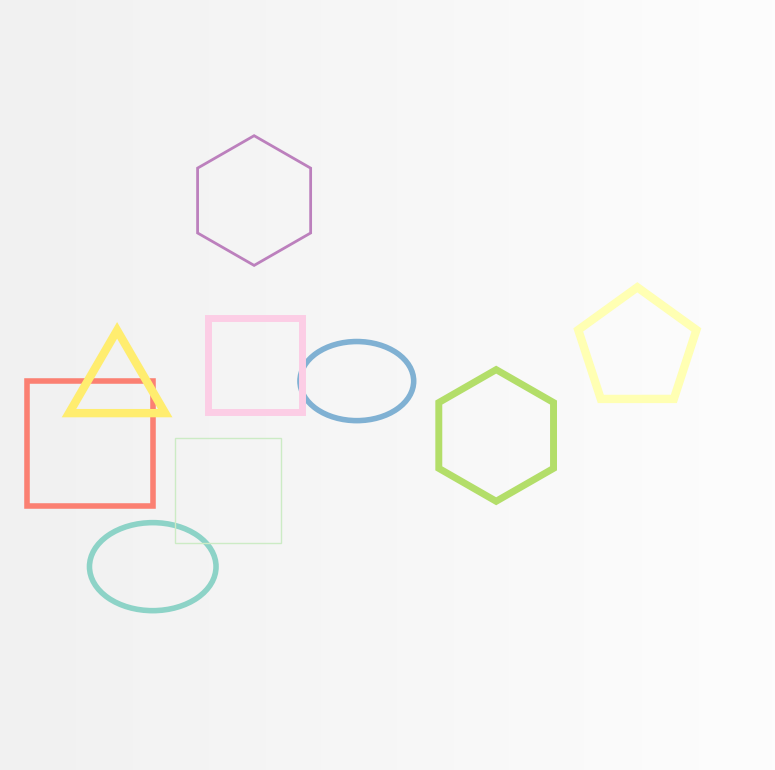[{"shape": "oval", "thickness": 2, "radius": 0.41, "center": [0.197, 0.264]}, {"shape": "pentagon", "thickness": 3, "radius": 0.4, "center": [0.822, 0.547]}, {"shape": "square", "thickness": 2, "radius": 0.4, "center": [0.116, 0.424]}, {"shape": "oval", "thickness": 2, "radius": 0.37, "center": [0.46, 0.505]}, {"shape": "hexagon", "thickness": 2.5, "radius": 0.43, "center": [0.64, 0.434]}, {"shape": "square", "thickness": 2.5, "radius": 0.3, "center": [0.329, 0.526]}, {"shape": "hexagon", "thickness": 1, "radius": 0.42, "center": [0.328, 0.74]}, {"shape": "square", "thickness": 0.5, "radius": 0.34, "center": [0.294, 0.363]}, {"shape": "triangle", "thickness": 3, "radius": 0.36, "center": [0.151, 0.499]}]